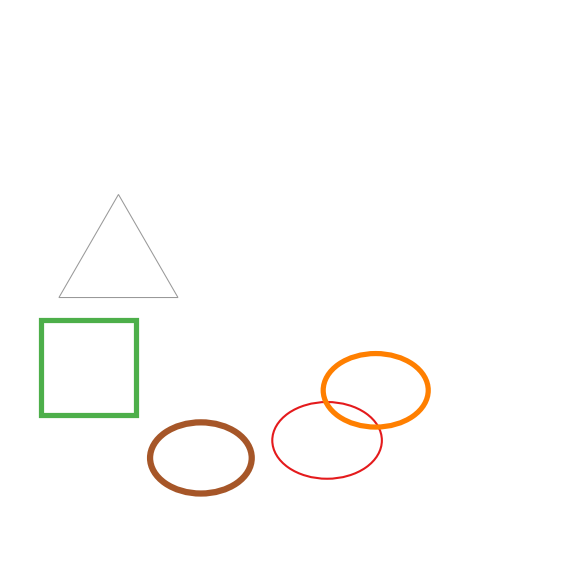[{"shape": "oval", "thickness": 1, "radius": 0.47, "center": [0.566, 0.237]}, {"shape": "square", "thickness": 2.5, "radius": 0.41, "center": [0.153, 0.362]}, {"shape": "oval", "thickness": 2.5, "radius": 0.45, "center": [0.651, 0.323]}, {"shape": "oval", "thickness": 3, "radius": 0.44, "center": [0.348, 0.206]}, {"shape": "triangle", "thickness": 0.5, "radius": 0.6, "center": [0.205, 0.543]}]